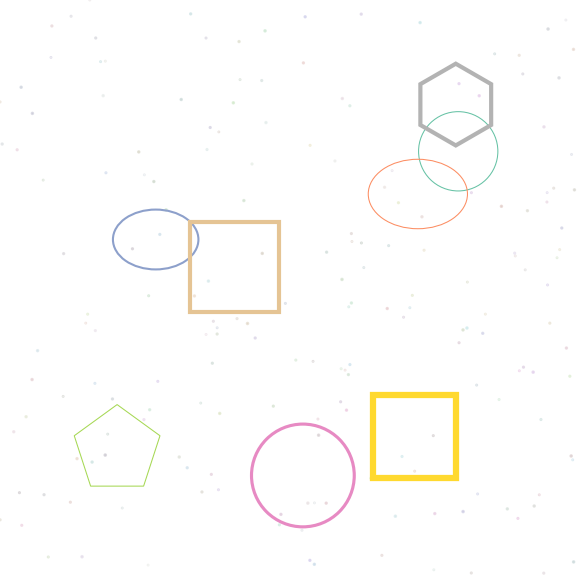[{"shape": "circle", "thickness": 0.5, "radius": 0.34, "center": [0.793, 0.737]}, {"shape": "oval", "thickness": 0.5, "radius": 0.43, "center": [0.724, 0.663]}, {"shape": "oval", "thickness": 1, "radius": 0.37, "center": [0.27, 0.584]}, {"shape": "circle", "thickness": 1.5, "radius": 0.44, "center": [0.524, 0.176]}, {"shape": "pentagon", "thickness": 0.5, "radius": 0.39, "center": [0.203, 0.22]}, {"shape": "square", "thickness": 3, "radius": 0.36, "center": [0.717, 0.243]}, {"shape": "square", "thickness": 2, "radius": 0.39, "center": [0.406, 0.536]}, {"shape": "hexagon", "thickness": 2, "radius": 0.35, "center": [0.789, 0.818]}]